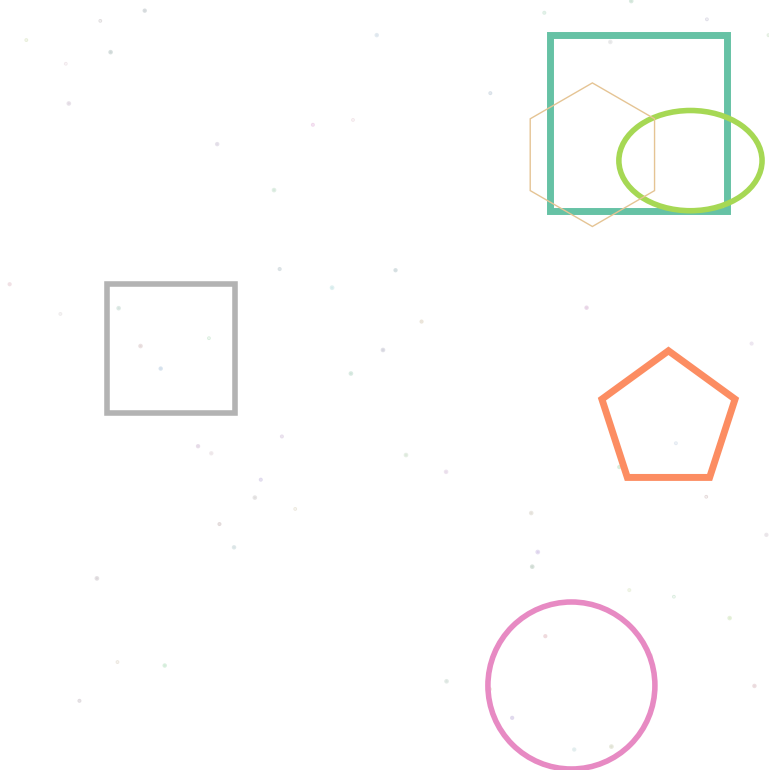[{"shape": "square", "thickness": 2.5, "radius": 0.57, "center": [0.829, 0.84]}, {"shape": "pentagon", "thickness": 2.5, "radius": 0.45, "center": [0.868, 0.454]}, {"shape": "circle", "thickness": 2, "radius": 0.54, "center": [0.742, 0.11]}, {"shape": "oval", "thickness": 2, "radius": 0.46, "center": [0.897, 0.791]}, {"shape": "hexagon", "thickness": 0.5, "radius": 0.47, "center": [0.769, 0.799]}, {"shape": "square", "thickness": 2, "radius": 0.42, "center": [0.222, 0.547]}]